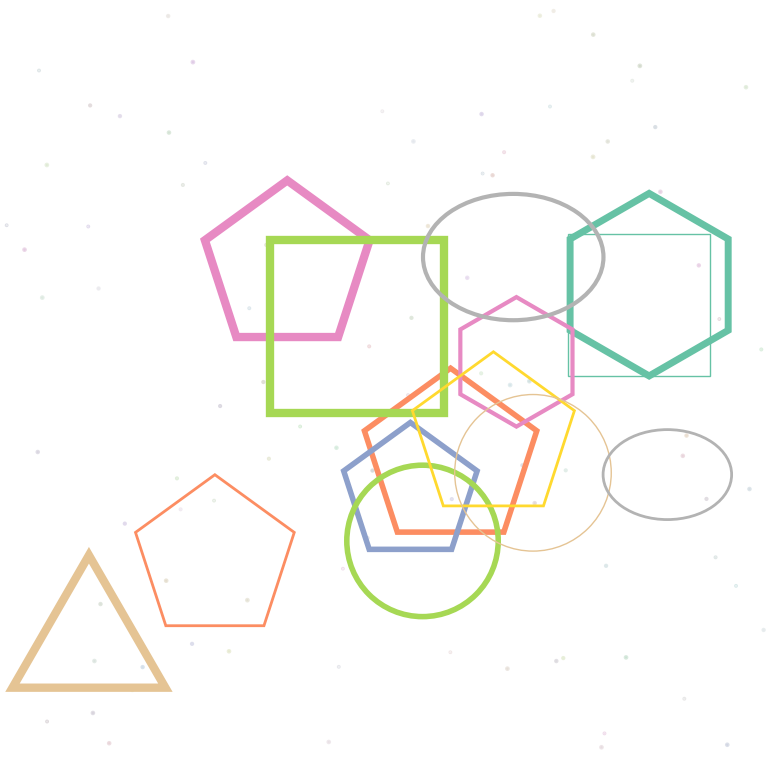[{"shape": "square", "thickness": 0.5, "radius": 0.46, "center": [0.83, 0.604]}, {"shape": "hexagon", "thickness": 2.5, "radius": 0.59, "center": [0.843, 0.63]}, {"shape": "pentagon", "thickness": 1, "radius": 0.54, "center": [0.279, 0.275]}, {"shape": "pentagon", "thickness": 2, "radius": 0.59, "center": [0.585, 0.404]}, {"shape": "pentagon", "thickness": 2, "radius": 0.46, "center": [0.533, 0.36]}, {"shape": "pentagon", "thickness": 3, "radius": 0.56, "center": [0.373, 0.653]}, {"shape": "hexagon", "thickness": 1.5, "radius": 0.42, "center": [0.671, 0.53]}, {"shape": "square", "thickness": 3, "radius": 0.56, "center": [0.464, 0.576]}, {"shape": "circle", "thickness": 2, "radius": 0.49, "center": [0.549, 0.298]}, {"shape": "pentagon", "thickness": 1, "radius": 0.55, "center": [0.641, 0.432]}, {"shape": "triangle", "thickness": 3, "radius": 0.57, "center": [0.115, 0.164]}, {"shape": "circle", "thickness": 0.5, "radius": 0.51, "center": [0.692, 0.386]}, {"shape": "oval", "thickness": 1.5, "radius": 0.59, "center": [0.667, 0.666]}, {"shape": "oval", "thickness": 1, "radius": 0.42, "center": [0.867, 0.384]}]